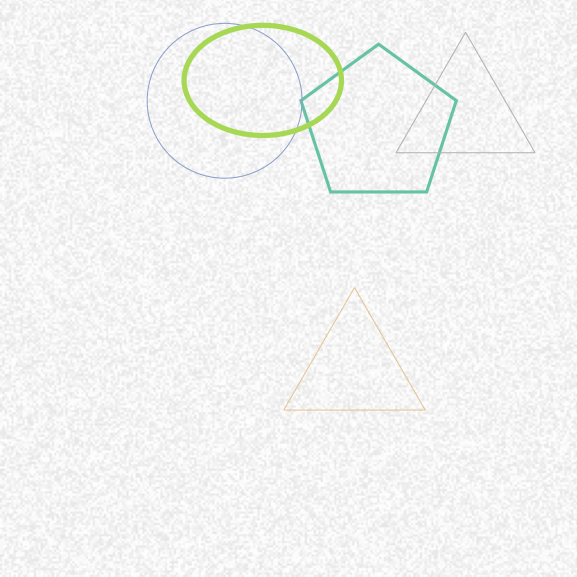[{"shape": "pentagon", "thickness": 1.5, "radius": 0.71, "center": [0.656, 0.781]}, {"shape": "circle", "thickness": 0.5, "radius": 0.67, "center": [0.389, 0.825]}, {"shape": "oval", "thickness": 2.5, "radius": 0.68, "center": [0.455, 0.86]}, {"shape": "triangle", "thickness": 0.5, "radius": 0.71, "center": [0.614, 0.36]}, {"shape": "triangle", "thickness": 0.5, "radius": 0.7, "center": [0.806, 0.804]}]